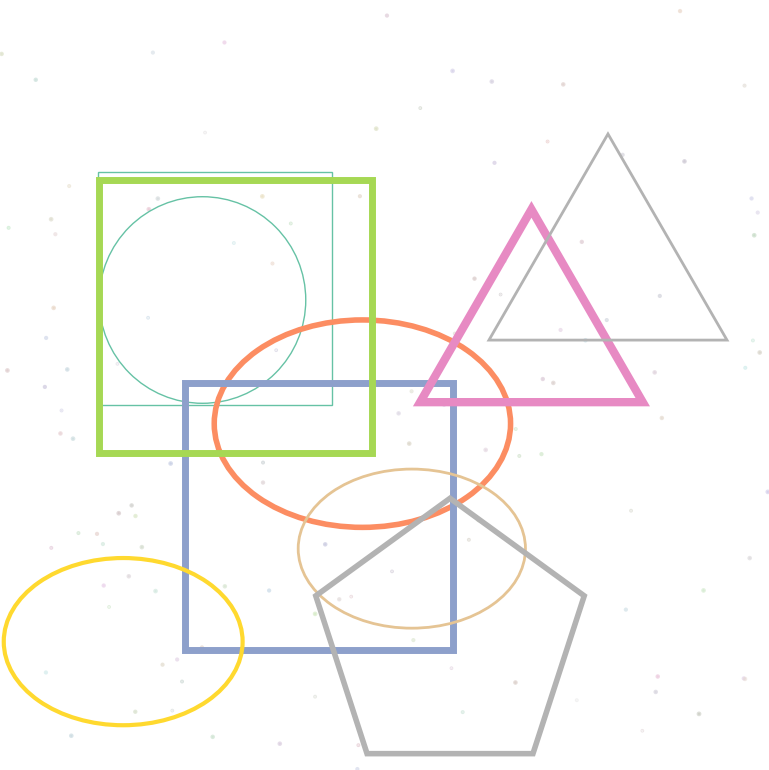[{"shape": "square", "thickness": 0.5, "radius": 0.76, "center": [0.279, 0.625]}, {"shape": "circle", "thickness": 0.5, "radius": 0.67, "center": [0.263, 0.61]}, {"shape": "oval", "thickness": 2, "radius": 0.96, "center": [0.471, 0.45]}, {"shape": "square", "thickness": 2.5, "radius": 0.87, "center": [0.414, 0.329]}, {"shape": "triangle", "thickness": 3, "radius": 0.83, "center": [0.69, 0.561]}, {"shape": "square", "thickness": 2.5, "radius": 0.89, "center": [0.306, 0.589]}, {"shape": "oval", "thickness": 1.5, "radius": 0.78, "center": [0.16, 0.167]}, {"shape": "oval", "thickness": 1, "radius": 0.74, "center": [0.535, 0.287]}, {"shape": "triangle", "thickness": 1, "radius": 0.89, "center": [0.79, 0.648]}, {"shape": "pentagon", "thickness": 2, "radius": 0.92, "center": [0.584, 0.17]}]